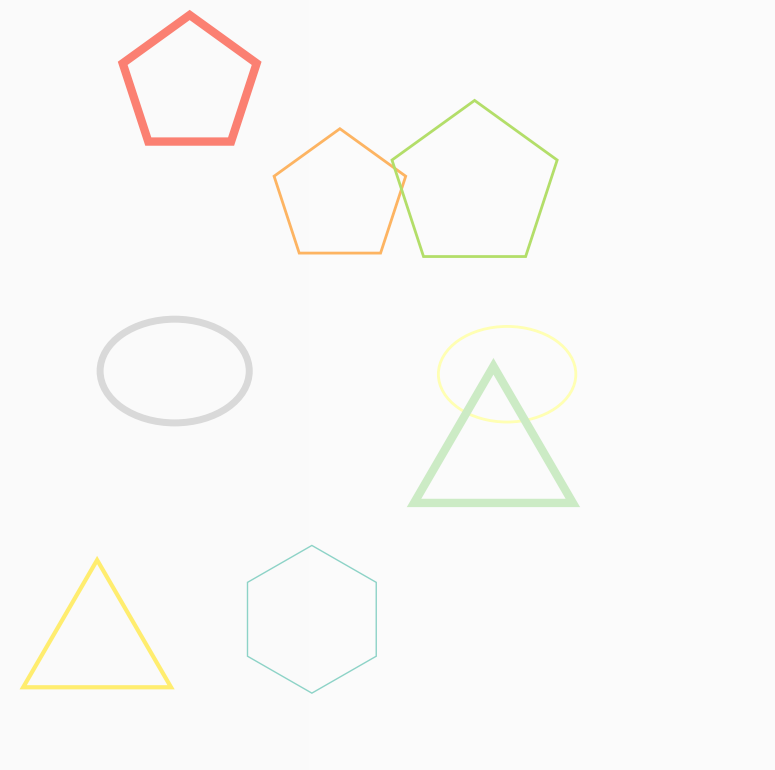[{"shape": "hexagon", "thickness": 0.5, "radius": 0.48, "center": [0.402, 0.196]}, {"shape": "oval", "thickness": 1, "radius": 0.44, "center": [0.654, 0.514]}, {"shape": "pentagon", "thickness": 3, "radius": 0.45, "center": [0.245, 0.89]}, {"shape": "pentagon", "thickness": 1, "radius": 0.45, "center": [0.439, 0.744]}, {"shape": "pentagon", "thickness": 1, "radius": 0.56, "center": [0.612, 0.758]}, {"shape": "oval", "thickness": 2.5, "radius": 0.48, "center": [0.225, 0.518]}, {"shape": "triangle", "thickness": 3, "radius": 0.59, "center": [0.637, 0.406]}, {"shape": "triangle", "thickness": 1.5, "radius": 0.55, "center": [0.125, 0.163]}]